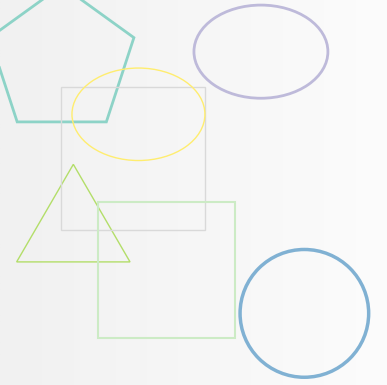[{"shape": "pentagon", "thickness": 2, "radius": 0.98, "center": [0.159, 0.842]}, {"shape": "oval", "thickness": 2, "radius": 0.86, "center": [0.673, 0.866]}, {"shape": "circle", "thickness": 2.5, "radius": 0.83, "center": [0.785, 0.186]}, {"shape": "triangle", "thickness": 1, "radius": 0.84, "center": [0.189, 0.404]}, {"shape": "square", "thickness": 1, "radius": 0.93, "center": [0.344, 0.589]}, {"shape": "square", "thickness": 1.5, "radius": 0.88, "center": [0.429, 0.298]}, {"shape": "oval", "thickness": 1, "radius": 0.86, "center": [0.357, 0.703]}]